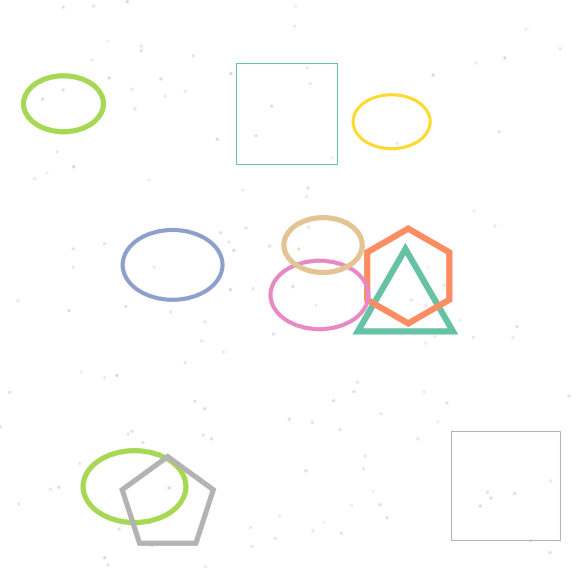[{"shape": "triangle", "thickness": 3, "radius": 0.48, "center": [0.702, 0.473]}, {"shape": "square", "thickness": 0.5, "radius": 0.44, "center": [0.496, 0.802]}, {"shape": "hexagon", "thickness": 3, "radius": 0.41, "center": [0.707, 0.521]}, {"shape": "oval", "thickness": 2, "radius": 0.43, "center": [0.299, 0.54]}, {"shape": "oval", "thickness": 2, "radius": 0.42, "center": [0.553, 0.488]}, {"shape": "oval", "thickness": 2.5, "radius": 0.44, "center": [0.233, 0.157]}, {"shape": "oval", "thickness": 2.5, "radius": 0.35, "center": [0.11, 0.819]}, {"shape": "oval", "thickness": 1.5, "radius": 0.33, "center": [0.678, 0.788]}, {"shape": "oval", "thickness": 2.5, "radius": 0.34, "center": [0.559, 0.575]}, {"shape": "pentagon", "thickness": 2.5, "radius": 0.41, "center": [0.29, 0.126]}, {"shape": "square", "thickness": 0.5, "radius": 0.47, "center": [0.875, 0.159]}]